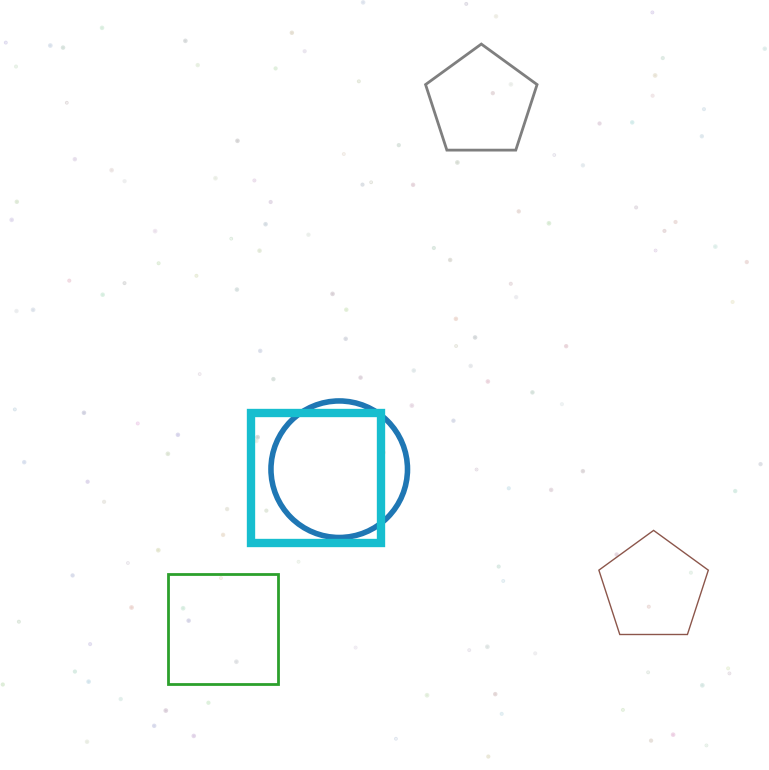[{"shape": "circle", "thickness": 2, "radius": 0.44, "center": [0.441, 0.391]}, {"shape": "square", "thickness": 1, "radius": 0.36, "center": [0.29, 0.184]}, {"shape": "pentagon", "thickness": 0.5, "radius": 0.37, "center": [0.849, 0.236]}, {"shape": "pentagon", "thickness": 1, "radius": 0.38, "center": [0.625, 0.867]}, {"shape": "square", "thickness": 3, "radius": 0.42, "center": [0.41, 0.379]}]